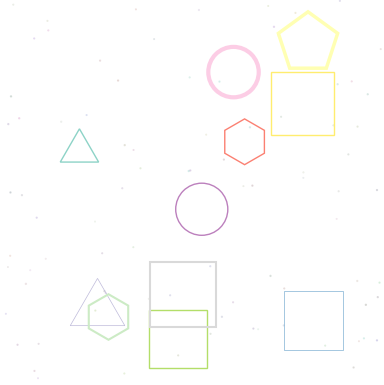[{"shape": "triangle", "thickness": 1, "radius": 0.29, "center": [0.206, 0.608]}, {"shape": "pentagon", "thickness": 2.5, "radius": 0.4, "center": [0.8, 0.888]}, {"shape": "triangle", "thickness": 0.5, "radius": 0.41, "center": [0.253, 0.195]}, {"shape": "hexagon", "thickness": 1, "radius": 0.3, "center": [0.635, 0.632]}, {"shape": "square", "thickness": 0.5, "radius": 0.38, "center": [0.814, 0.167]}, {"shape": "square", "thickness": 1, "radius": 0.37, "center": [0.463, 0.119]}, {"shape": "circle", "thickness": 3, "radius": 0.33, "center": [0.607, 0.813]}, {"shape": "square", "thickness": 1.5, "radius": 0.42, "center": [0.475, 0.234]}, {"shape": "circle", "thickness": 1, "radius": 0.34, "center": [0.524, 0.457]}, {"shape": "hexagon", "thickness": 1.5, "radius": 0.3, "center": [0.282, 0.177]}, {"shape": "square", "thickness": 1, "radius": 0.41, "center": [0.785, 0.732]}]